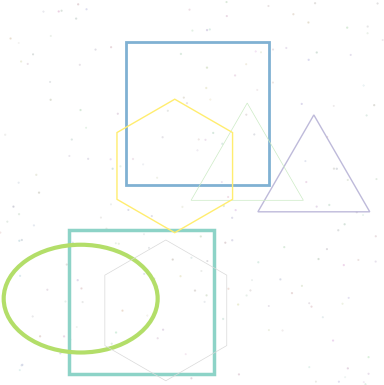[{"shape": "square", "thickness": 2.5, "radius": 0.94, "center": [0.367, 0.215]}, {"shape": "triangle", "thickness": 1, "radius": 0.84, "center": [0.815, 0.534]}, {"shape": "square", "thickness": 2, "radius": 0.93, "center": [0.513, 0.705]}, {"shape": "oval", "thickness": 3, "radius": 1.0, "center": [0.21, 0.224]}, {"shape": "hexagon", "thickness": 0.5, "radius": 0.91, "center": [0.431, 0.194]}, {"shape": "triangle", "thickness": 0.5, "radius": 0.84, "center": [0.642, 0.564]}, {"shape": "hexagon", "thickness": 1, "radius": 0.87, "center": [0.454, 0.569]}]